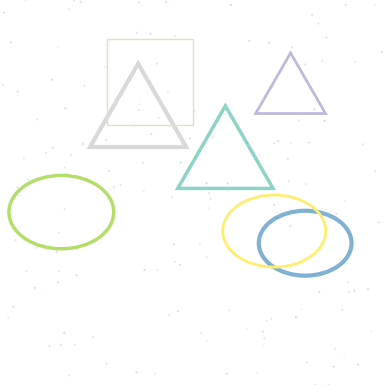[{"shape": "triangle", "thickness": 2.5, "radius": 0.71, "center": [0.585, 0.582]}, {"shape": "triangle", "thickness": 2, "radius": 0.52, "center": [0.755, 0.757]}, {"shape": "oval", "thickness": 3, "radius": 0.6, "center": [0.793, 0.368]}, {"shape": "oval", "thickness": 2.5, "radius": 0.68, "center": [0.159, 0.449]}, {"shape": "triangle", "thickness": 3, "radius": 0.72, "center": [0.359, 0.69]}, {"shape": "square", "thickness": 1, "radius": 0.56, "center": [0.389, 0.788]}, {"shape": "oval", "thickness": 2, "radius": 0.67, "center": [0.712, 0.4]}]